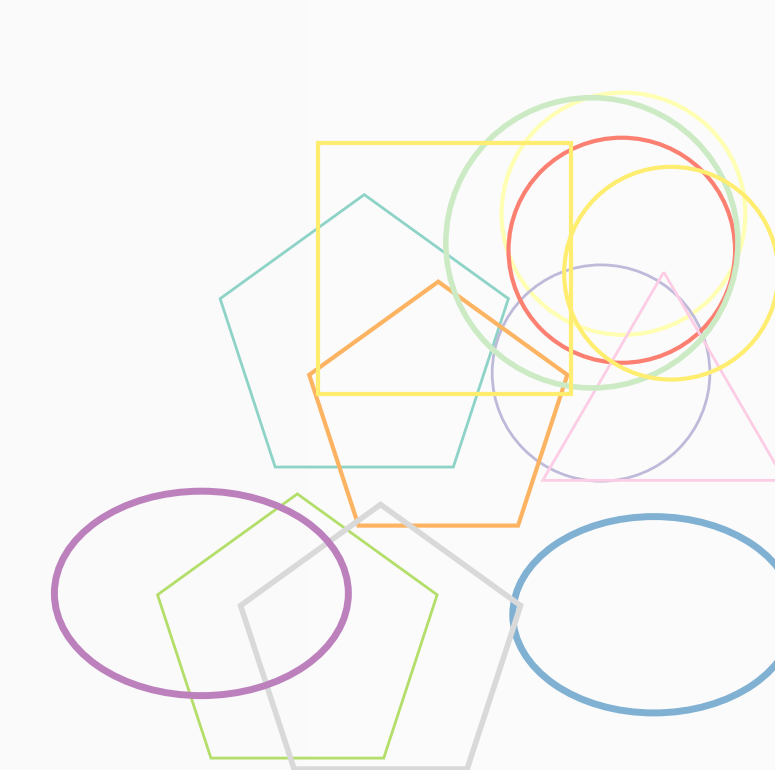[{"shape": "pentagon", "thickness": 1, "radius": 0.98, "center": [0.47, 0.552]}, {"shape": "circle", "thickness": 1.5, "radius": 0.79, "center": [0.804, 0.722]}, {"shape": "circle", "thickness": 1, "radius": 0.7, "center": [0.776, 0.516]}, {"shape": "circle", "thickness": 1.5, "radius": 0.73, "center": [0.802, 0.675]}, {"shape": "oval", "thickness": 2.5, "radius": 0.91, "center": [0.844, 0.202]}, {"shape": "pentagon", "thickness": 1.5, "radius": 0.88, "center": [0.566, 0.459]}, {"shape": "pentagon", "thickness": 1, "radius": 0.95, "center": [0.384, 0.169]}, {"shape": "triangle", "thickness": 1, "radius": 0.9, "center": [0.856, 0.466]}, {"shape": "pentagon", "thickness": 2, "radius": 0.95, "center": [0.491, 0.155]}, {"shape": "oval", "thickness": 2.5, "radius": 0.95, "center": [0.26, 0.229]}, {"shape": "circle", "thickness": 2, "radius": 0.94, "center": [0.764, 0.685]}, {"shape": "circle", "thickness": 1.5, "radius": 0.69, "center": [0.866, 0.645]}, {"shape": "square", "thickness": 1.5, "radius": 0.82, "center": [0.574, 0.652]}]